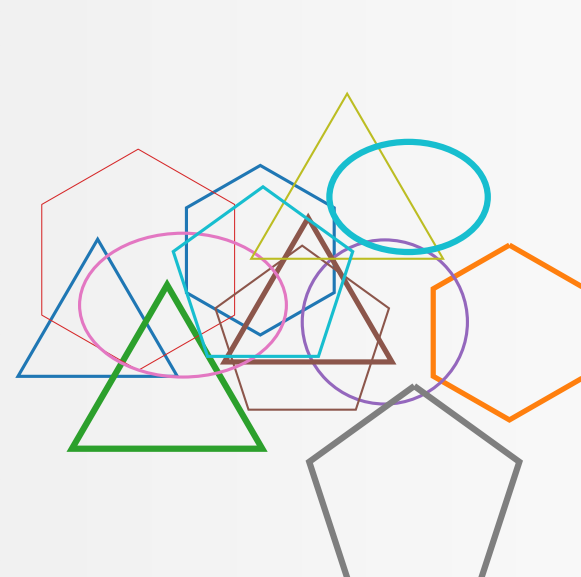[{"shape": "triangle", "thickness": 1.5, "radius": 0.79, "center": [0.168, 0.427]}, {"shape": "hexagon", "thickness": 1.5, "radius": 0.73, "center": [0.448, 0.566]}, {"shape": "hexagon", "thickness": 2.5, "radius": 0.76, "center": [0.876, 0.423]}, {"shape": "triangle", "thickness": 3, "radius": 0.95, "center": [0.287, 0.317]}, {"shape": "hexagon", "thickness": 0.5, "radius": 0.96, "center": [0.238, 0.549]}, {"shape": "circle", "thickness": 1.5, "radius": 0.71, "center": [0.662, 0.442]}, {"shape": "pentagon", "thickness": 1, "radius": 0.79, "center": [0.52, 0.417]}, {"shape": "triangle", "thickness": 2.5, "radius": 0.83, "center": [0.53, 0.456]}, {"shape": "oval", "thickness": 1.5, "radius": 0.89, "center": [0.315, 0.471]}, {"shape": "pentagon", "thickness": 3, "radius": 0.95, "center": [0.713, 0.141]}, {"shape": "triangle", "thickness": 1, "radius": 0.95, "center": [0.597, 0.646]}, {"shape": "pentagon", "thickness": 1.5, "radius": 0.81, "center": [0.452, 0.513]}, {"shape": "oval", "thickness": 3, "radius": 0.68, "center": [0.703, 0.658]}]